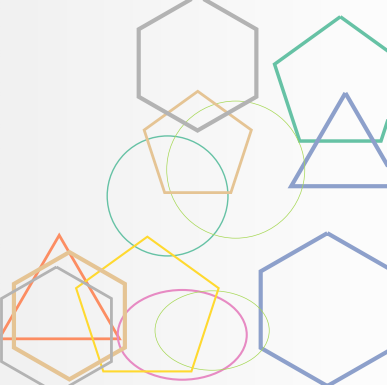[{"shape": "circle", "thickness": 1, "radius": 0.78, "center": [0.432, 0.491]}, {"shape": "pentagon", "thickness": 2.5, "radius": 0.89, "center": [0.878, 0.778]}, {"shape": "triangle", "thickness": 2, "radius": 0.9, "center": [0.153, 0.21]}, {"shape": "triangle", "thickness": 3, "radius": 0.81, "center": [0.891, 0.597]}, {"shape": "hexagon", "thickness": 3, "radius": 0.99, "center": [0.845, 0.196]}, {"shape": "oval", "thickness": 1.5, "radius": 0.83, "center": [0.47, 0.13]}, {"shape": "circle", "thickness": 0.5, "radius": 0.89, "center": [0.608, 0.559]}, {"shape": "oval", "thickness": 0.5, "radius": 0.74, "center": [0.547, 0.141]}, {"shape": "pentagon", "thickness": 1.5, "radius": 0.97, "center": [0.38, 0.192]}, {"shape": "hexagon", "thickness": 3, "radius": 0.83, "center": [0.179, 0.18]}, {"shape": "pentagon", "thickness": 2, "radius": 0.73, "center": [0.51, 0.617]}, {"shape": "hexagon", "thickness": 2, "radius": 0.82, "center": [0.146, 0.143]}, {"shape": "hexagon", "thickness": 3, "radius": 0.88, "center": [0.51, 0.836]}]